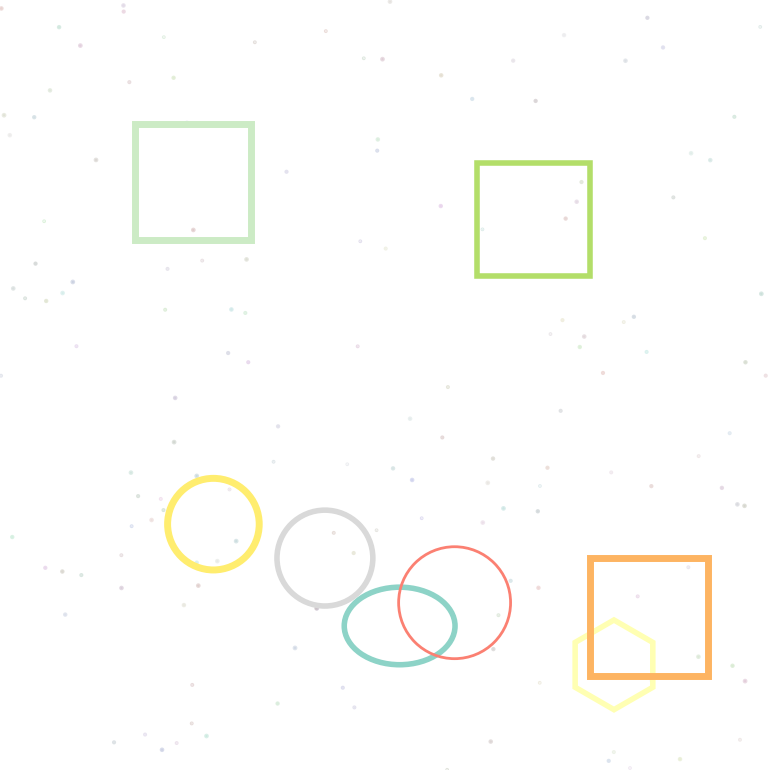[{"shape": "oval", "thickness": 2, "radius": 0.36, "center": [0.519, 0.187]}, {"shape": "hexagon", "thickness": 2, "radius": 0.29, "center": [0.797, 0.137]}, {"shape": "circle", "thickness": 1, "radius": 0.36, "center": [0.59, 0.217]}, {"shape": "square", "thickness": 2.5, "radius": 0.38, "center": [0.843, 0.199]}, {"shape": "square", "thickness": 2, "radius": 0.37, "center": [0.693, 0.715]}, {"shape": "circle", "thickness": 2, "radius": 0.31, "center": [0.422, 0.275]}, {"shape": "square", "thickness": 2.5, "radius": 0.38, "center": [0.251, 0.763]}, {"shape": "circle", "thickness": 2.5, "radius": 0.3, "center": [0.277, 0.319]}]